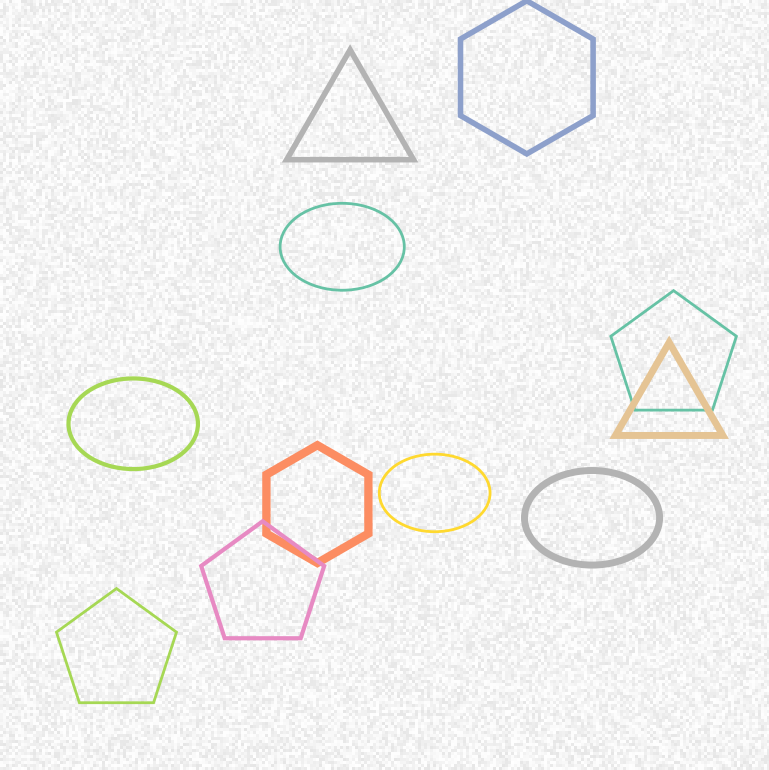[{"shape": "pentagon", "thickness": 1, "radius": 0.43, "center": [0.875, 0.537]}, {"shape": "oval", "thickness": 1, "radius": 0.4, "center": [0.444, 0.68]}, {"shape": "hexagon", "thickness": 3, "radius": 0.38, "center": [0.412, 0.345]}, {"shape": "hexagon", "thickness": 2, "radius": 0.5, "center": [0.684, 0.9]}, {"shape": "pentagon", "thickness": 1.5, "radius": 0.42, "center": [0.341, 0.239]}, {"shape": "oval", "thickness": 1.5, "radius": 0.42, "center": [0.173, 0.45]}, {"shape": "pentagon", "thickness": 1, "radius": 0.41, "center": [0.151, 0.154]}, {"shape": "oval", "thickness": 1, "radius": 0.36, "center": [0.565, 0.36]}, {"shape": "triangle", "thickness": 2.5, "radius": 0.4, "center": [0.869, 0.475]}, {"shape": "oval", "thickness": 2.5, "radius": 0.44, "center": [0.769, 0.328]}, {"shape": "triangle", "thickness": 2, "radius": 0.48, "center": [0.455, 0.84]}]